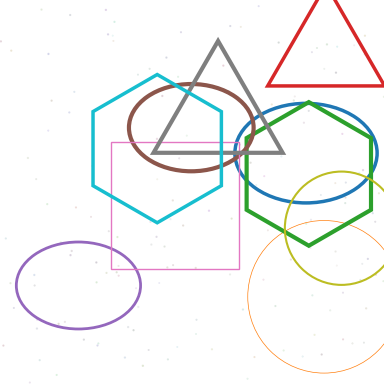[{"shape": "oval", "thickness": 2.5, "radius": 0.92, "center": [0.795, 0.602]}, {"shape": "circle", "thickness": 0.5, "radius": 0.99, "center": [0.842, 0.229]}, {"shape": "hexagon", "thickness": 3, "radius": 0.93, "center": [0.802, 0.548]}, {"shape": "triangle", "thickness": 2.5, "radius": 0.88, "center": [0.847, 0.864]}, {"shape": "oval", "thickness": 2, "radius": 0.81, "center": [0.204, 0.258]}, {"shape": "oval", "thickness": 3, "radius": 0.81, "center": [0.497, 0.668]}, {"shape": "square", "thickness": 1, "radius": 0.83, "center": [0.454, 0.466]}, {"shape": "triangle", "thickness": 3, "radius": 0.97, "center": [0.566, 0.7]}, {"shape": "circle", "thickness": 1.5, "radius": 0.74, "center": [0.887, 0.407]}, {"shape": "hexagon", "thickness": 2.5, "radius": 0.96, "center": [0.408, 0.614]}]